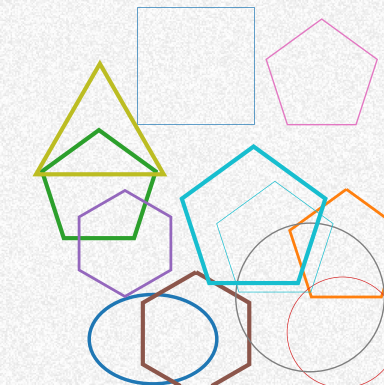[{"shape": "oval", "thickness": 2.5, "radius": 0.83, "center": [0.397, 0.119]}, {"shape": "square", "thickness": 0.5, "radius": 0.76, "center": [0.508, 0.831]}, {"shape": "pentagon", "thickness": 2, "radius": 0.77, "center": [0.9, 0.354]}, {"shape": "pentagon", "thickness": 3, "radius": 0.78, "center": [0.257, 0.507]}, {"shape": "circle", "thickness": 0.5, "radius": 0.72, "center": [0.89, 0.136]}, {"shape": "hexagon", "thickness": 2, "radius": 0.69, "center": [0.325, 0.368]}, {"shape": "hexagon", "thickness": 3, "radius": 0.8, "center": [0.509, 0.134]}, {"shape": "pentagon", "thickness": 1, "radius": 0.76, "center": [0.836, 0.799]}, {"shape": "circle", "thickness": 1, "radius": 0.97, "center": [0.805, 0.227]}, {"shape": "triangle", "thickness": 3, "radius": 0.96, "center": [0.259, 0.643]}, {"shape": "pentagon", "thickness": 0.5, "radius": 0.8, "center": [0.714, 0.37]}, {"shape": "pentagon", "thickness": 3, "radius": 0.98, "center": [0.659, 0.423]}]